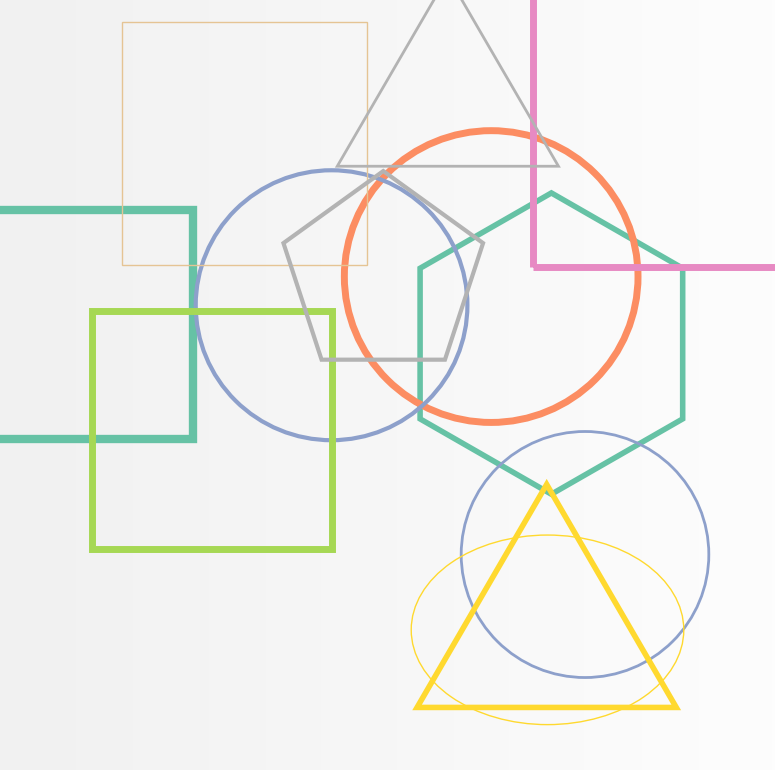[{"shape": "square", "thickness": 3, "radius": 0.74, "center": [0.101, 0.579]}, {"shape": "hexagon", "thickness": 2, "radius": 0.98, "center": [0.711, 0.554]}, {"shape": "circle", "thickness": 2.5, "radius": 0.95, "center": [0.634, 0.641]}, {"shape": "circle", "thickness": 1, "radius": 0.8, "center": [0.755, 0.28]}, {"shape": "circle", "thickness": 1.5, "radius": 0.88, "center": [0.428, 0.604]}, {"shape": "square", "thickness": 2.5, "radius": 0.92, "center": [0.872, 0.838]}, {"shape": "square", "thickness": 2.5, "radius": 0.77, "center": [0.273, 0.441]}, {"shape": "oval", "thickness": 0.5, "radius": 0.88, "center": [0.706, 0.182]}, {"shape": "triangle", "thickness": 2, "radius": 0.97, "center": [0.705, 0.178]}, {"shape": "square", "thickness": 0.5, "radius": 0.79, "center": [0.315, 0.814]}, {"shape": "triangle", "thickness": 1, "radius": 0.82, "center": [0.578, 0.867]}, {"shape": "pentagon", "thickness": 1.5, "radius": 0.68, "center": [0.495, 0.642]}]